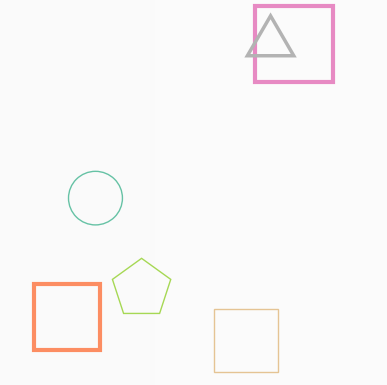[{"shape": "circle", "thickness": 1, "radius": 0.35, "center": [0.246, 0.485]}, {"shape": "square", "thickness": 3, "radius": 0.43, "center": [0.173, 0.176]}, {"shape": "square", "thickness": 3, "radius": 0.5, "center": [0.759, 0.886]}, {"shape": "pentagon", "thickness": 1, "radius": 0.4, "center": [0.365, 0.25]}, {"shape": "square", "thickness": 1, "radius": 0.41, "center": [0.635, 0.116]}, {"shape": "triangle", "thickness": 2.5, "radius": 0.35, "center": [0.698, 0.89]}]